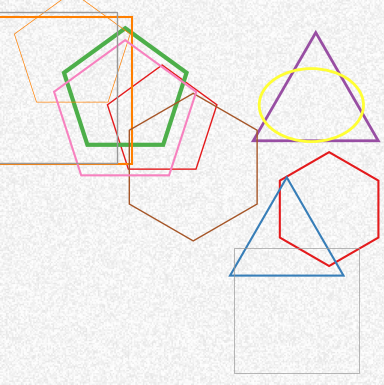[{"shape": "pentagon", "thickness": 1, "radius": 0.75, "center": [0.421, 0.682]}, {"shape": "hexagon", "thickness": 1.5, "radius": 0.74, "center": [0.855, 0.457]}, {"shape": "triangle", "thickness": 1.5, "radius": 0.85, "center": [0.745, 0.369]}, {"shape": "pentagon", "thickness": 3, "radius": 0.84, "center": [0.325, 0.759]}, {"shape": "triangle", "thickness": 2, "radius": 0.94, "center": [0.82, 0.728]}, {"shape": "pentagon", "thickness": 0.5, "radius": 0.79, "center": [0.188, 0.863]}, {"shape": "square", "thickness": 1.5, "radius": 0.95, "center": [0.152, 0.765]}, {"shape": "oval", "thickness": 2, "radius": 0.68, "center": [0.809, 0.727]}, {"shape": "hexagon", "thickness": 1, "radius": 0.96, "center": [0.502, 0.566]}, {"shape": "pentagon", "thickness": 1.5, "radius": 0.97, "center": [0.325, 0.702]}, {"shape": "square", "thickness": 1, "radius": 0.98, "center": [0.107, 0.773]}, {"shape": "square", "thickness": 0.5, "radius": 0.82, "center": [0.77, 0.194]}]